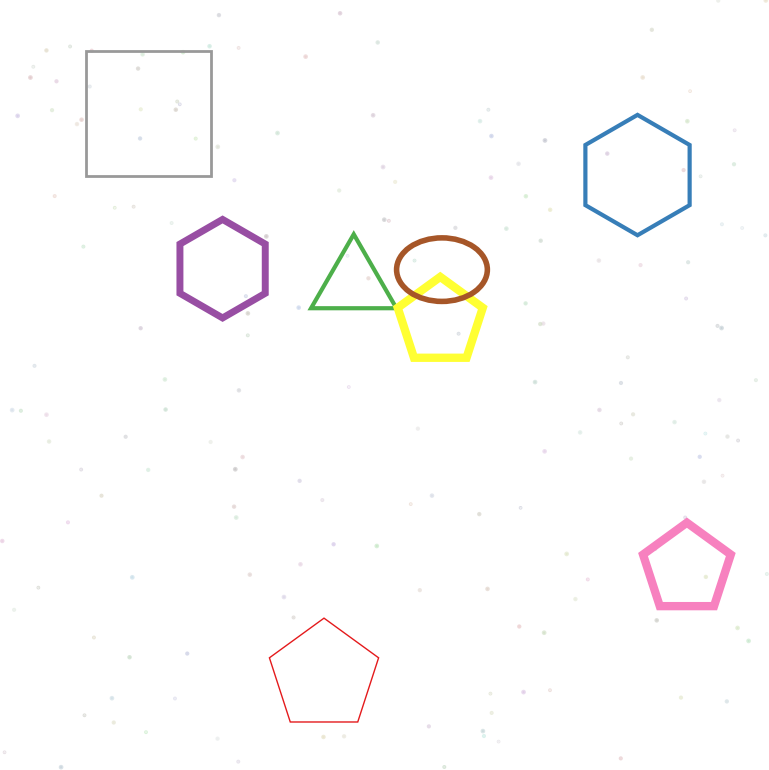[{"shape": "pentagon", "thickness": 0.5, "radius": 0.37, "center": [0.421, 0.123]}, {"shape": "hexagon", "thickness": 1.5, "radius": 0.39, "center": [0.828, 0.773]}, {"shape": "triangle", "thickness": 1.5, "radius": 0.32, "center": [0.459, 0.632]}, {"shape": "hexagon", "thickness": 2.5, "radius": 0.32, "center": [0.289, 0.651]}, {"shape": "pentagon", "thickness": 3, "radius": 0.29, "center": [0.572, 0.582]}, {"shape": "oval", "thickness": 2, "radius": 0.29, "center": [0.574, 0.65]}, {"shape": "pentagon", "thickness": 3, "radius": 0.3, "center": [0.892, 0.261]}, {"shape": "square", "thickness": 1, "radius": 0.4, "center": [0.193, 0.853]}]